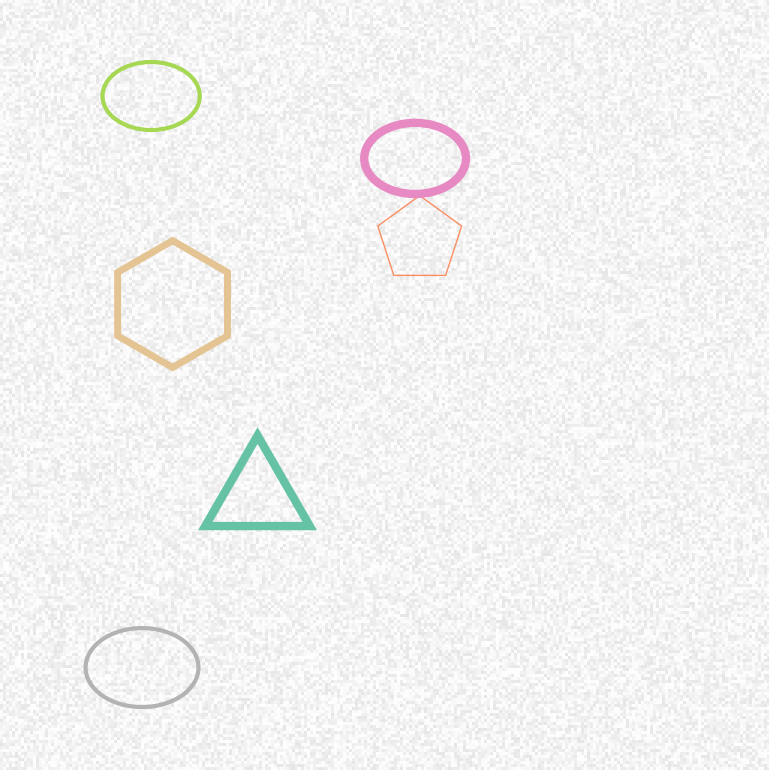[{"shape": "triangle", "thickness": 3, "radius": 0.39, "center": [0.334, 0.356]}, {"shape": "pentagon", "thickness": 0.5, "radius": 0.29, "center": [0.545, 0.689]}, {"shape": "oval", "thickness": 3, "radius": 0.33, "center": [0.539, 0.794]}, {"shape": "oval", "thickness": 1.5, "radius": 0.32, "center": [0.196, 0.875]}, {"shape": "hexagon", "thickness": 2.5, "radius": 0.41, "center": [0.224, 0.605]}, {"shape": "oval", "thickness": 1.5, "radius": 0.37, "center": [0.184, 0.133]}]